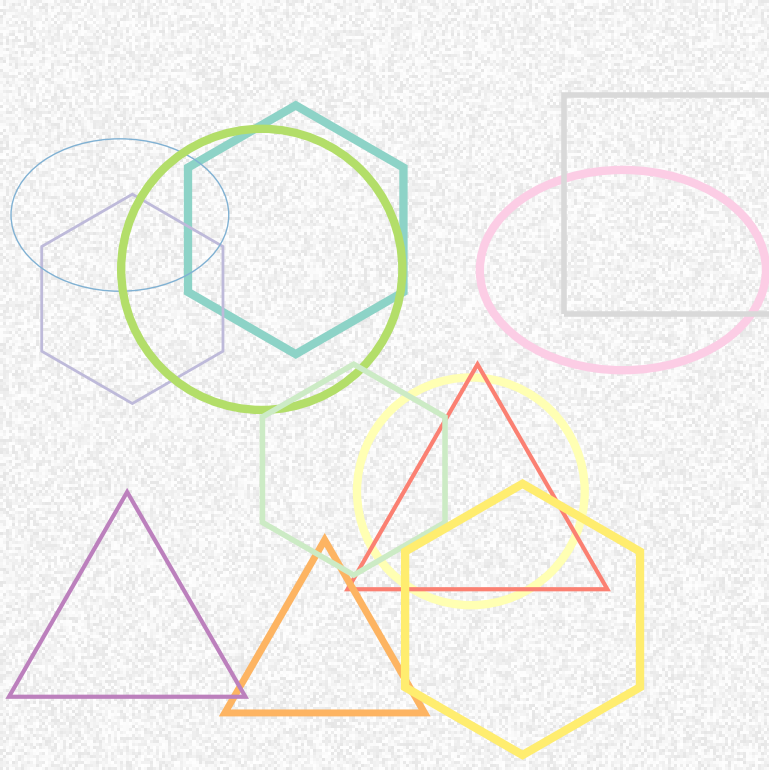[{"shape": "hexagon", "thickness": 3, "radius": 0.81, "center": [0.384, 0.702]}, {"shape": "circle", "thickness": 3, "radius": 0.74, "center": [0.611, 0.362]}, {"shape": "hexagon", "thickness": 1, "radius": 0.68, "center": [0.172, 0.612]}, {"shape": "triangle", "thickness": 1.5, "radius": 0.97, "center": [0.62, 0.332]}, {"shape": "oval", "thickness": 0.5, "radius": 0.71, "center": [0.156, 0.721]}, {"shape": "triangle", "thickness": 2.5, "radius": 0.75, "center": [0.422, 0.149]}, {"shape": "circle", "thickness": 3, "radius": 0.91, "center": [0.34, 0.65]}, {"shape": "oval", "thickness": 3, "radius": 0.93, "center": [0.809, 0.649]}, {"shape": "square", "thickness": 2, "radius": 0.71, "center": [0.875, 0.734]}, {"shape": "triangle", "thickness": 1.5, "radius": 0.89, "center": [0.165, 0.184]}, {"shape": "hexagon", "thickness": 2, "radius": 0.68, "center": [0.459, 0.39]}, {"shape": "hexagon", "thickness": 3, "radius": 0.88, "center": [0.679, 0.196]}]